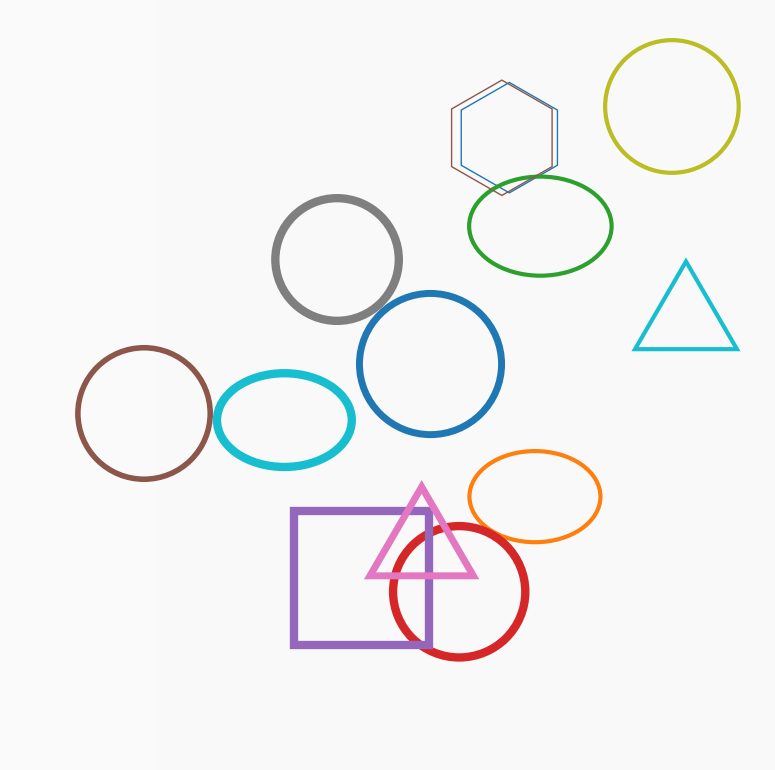[{"shape": "circle", "thickness": 2.5, "radius": 0.46, "center": [0.555, 0.527]}, {"shape": "hexagon", "thickness": 0.5, "radius": 0.36, "center": [0.657, 0.821]}, {"shape": "oval", "thickness": 1.5, "radius": 0.42, "center": [0.69, 0.355]}, {"shape": "oval", "thickness": 1.5, "radius": 0.46, "center": [0.697, 0.706]}, {"shape": "circle", "thickness": 3, "radius": 0.43, "center": [0.592, 0.231]}, {"shape": "square", "thickness": 3, "radius": 0.44, "center": [0.466, 0.249]}, {"shape": "circle", "thickness": 2, "radius": 0.43, "center": [0.186, 0.463]}, {"shape": "hexagon", "thickness": 0.5, "radius": 0.37, "center": [0.648, 0.821]}, {"shape": "triangle", "thickness": 2.5, "radius": 0.39, "center": [0.544, 0.291]}, {"shape": "circle", "thickness": 3, "radius": 0.4, "center": [0.435, 0.663]}, {"shape": "circle", "thickness": 1.5, "radius": 0.43, "center": [0.867, 0.862]}, {"shape": "oval", "thickness": 3, "radius": 0.43, "center": [0.367, 0.454]}, {"shape": "triangle", "thickness": 1.5, "radius": 0.38, "center": [0.885, 0.585]}]